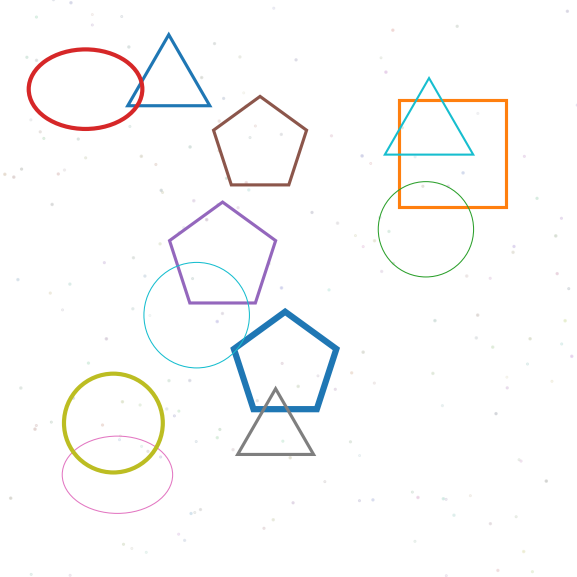[{"shape": "triangle", "thickness": 1.5, "radius": 0.41, "center": [0.292, 0.857]}, {"shape": "pentagon", "thickness": 3, "radius": 0.47, "center": [0.494, 0.366]}, {"shape": "square", "thickness": 1.5, "radius": 0.46, "center": [0.784, 0.734]}, {"shape": "circle", "thickness": 0.5, "radius": 0.41, "center": [0.738, 0.602]}, {"shape": "oval", "thickness": 2, "radius": 0.49, "center": [0.148, 0.845]}, {"shape": "pentagon", "thickness": 1.5, "radius": 0.48, "center": [0.385, 0.553]}, {"shape": "pentagon", "thickness": 1.5, "radius": 0.42, "center": [0.45, 0.747]}, {"shape": "oval", "thickness": 0.5, "radius": 0.48, "center": [0.203, 0.177]}, {"shape": "triangle", "thickness": 1.5, "radius": 0.38, "center": [0.477, 0.25]}, {"shape": "circle", "thickness": 2, "radius": 0.43, "center": [0.196, 0.267]}, {"shape": "circle", "thickness": 0.5, "radius": 0.46, "center": [0.341, 0.453]}, {"shape": "triangle", "thickness": 1, "radius": 0.44, "center": [0.743, 0.776]}]